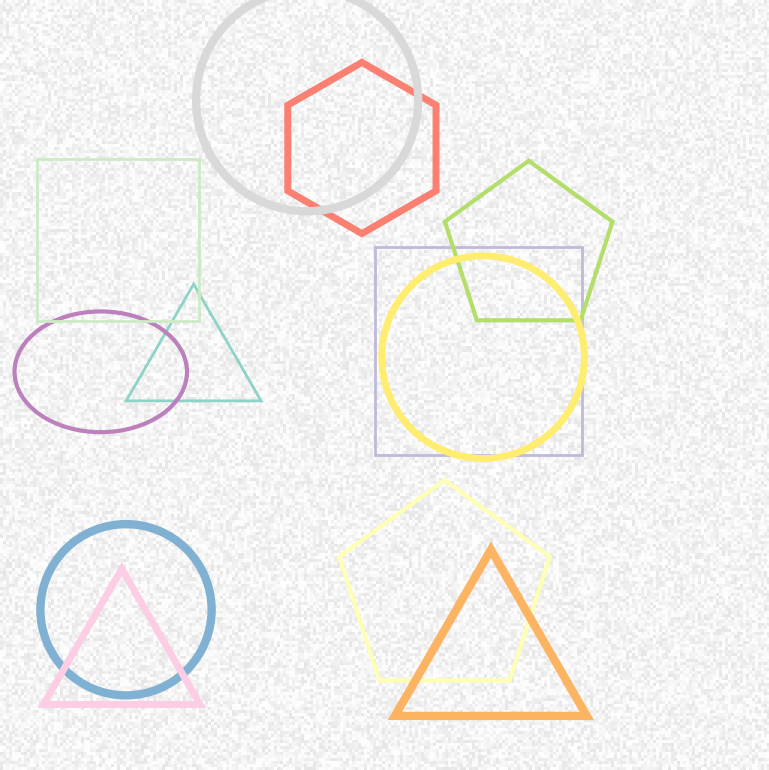[{"shape": "triangle", "thickness": 1, "radius": 0.51, "center": [0.251, 0.53]}, {"shape": "pentagon", "thickness": 1.5, "radius": 0.72, "center": [0.577, 0.233]}, {"shape": "square", "thickness": 1, "radius": 0.67, "center": [0.621, 0.544]}, {"shape": "hexagon", "thickness": 2.5, "radius": 0.56, "center": [0.47, 0.808]}, {"shape": "circle", "thickness": 3, "radius": 0.56, "center": [0.164, 0.208]}, {"shape": "triangle", "thickness": 3, "radius": 0.72, "center": [0.637, 0.142]}, {"shape": "pentagon", "thickness": 1.5, "radius": 0.57, "center": [0.687, 0.677]}, {"shape": "triangle", "thickness": 2.5, "radius": 0.59, "center": [0.158, 0.144]}, {"shape": "circle", "thickness": 3, "radius": 0.72, "center": [0.399, 0.87]}, {"shape": "oval", "thickness": 1.5, "radius": 0.56, "center": [0.131, 0.517]}, {"shape": "square", "thickness": 1, "radius": 0.53, "center": [0.153, 0.688]}, {"shape": "circle", "thickness": 2.5, "radius": 0.66, "center": [0.627, 0.536]}]